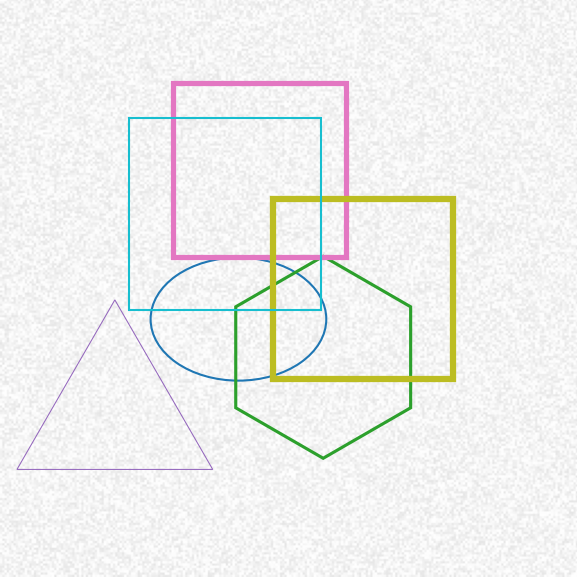[{"shape": "oval", "thickness": 1, "radius": 0.76, "center": [0.413, 0.447]}, {"shape": "hexagon", "thickness": 1.5, "radius": 0.87, "center": [0.56, 0.38]}, {"shape": "triangle", "thickness": 0.5, "radius": 0.98, "center": [0.199, 0.284]}, {"shape": "square", "thickness": 2.5, "radius": 0.75, "center": [0.449, 0.704]}, {"shape": "square", "thickness": 3, "radius": 0.78, "center": [0.628, 0.499]}, {"shape": "square", "thickness": 1, "radius": 0.83, "center": [0.39, 0.628]}]